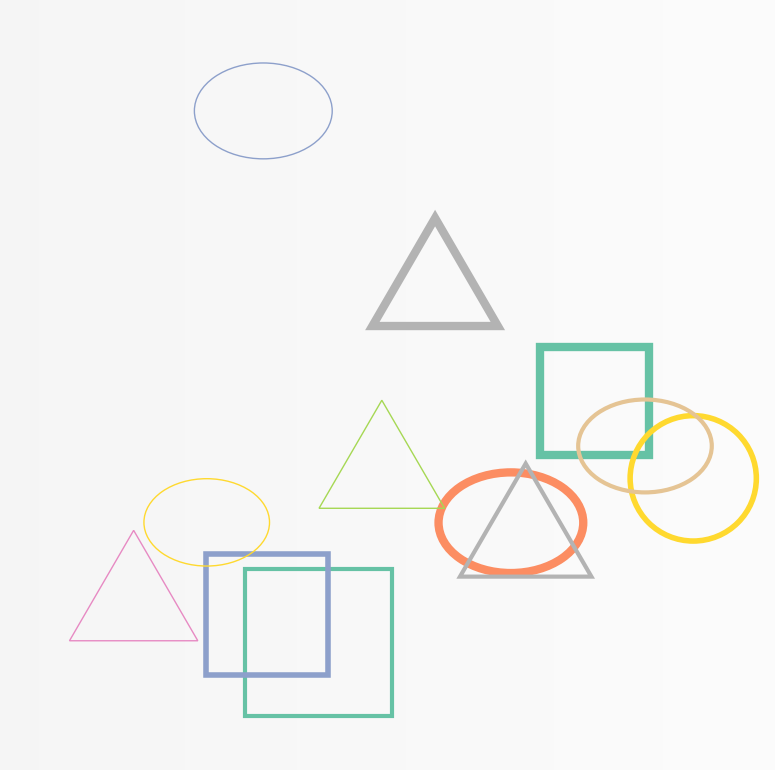[{"shape": "square", "thickness": 1.5, "radius": 0.48, "center": [0.411, 0.165]}, {"shape": "square", "thickness": 3, "radius": 0.35, "center": [0.767, 0.479]}, {"shape": "oval", "thickness": 3, "radius": 0.47, "center": [0.659, 0.321]}, {"shape": "square", "thickness": 2, "radius": 0.39, "center": [0.344, 0.202]}, {"shape": "oval", "thickness": 0.5, "radius": 0.44, "center": [0.34, 0.856]}, {"shape": "triangle", "thickness": 0.5, "radius": 0.48, "center": [0.172, 0.216]}, {"shape": "triangle", "thickness": 0.5, "radius": 0.47, "center": [0.493, 0.387]}, {"shape": "circle", "thickness": 2, "radius": 0.41, "center": [0.894, 0.379]}, {"shape": "oval", "thickness": 0.5, "radius": 0.41, "center": [0.267, 0.322]}, {"shape": "oval", "thickness": 1.5, "radius": 0.43, "center": [0.832, 0.421]}, {"shape": "triangle", "thickness": 3, "radius": 0.47, "center": [0.561, 0.623]}, {"shape": "triangle", "thickness": 1.5, "radius": 0.49, "center": [0.678, 0.3]}]